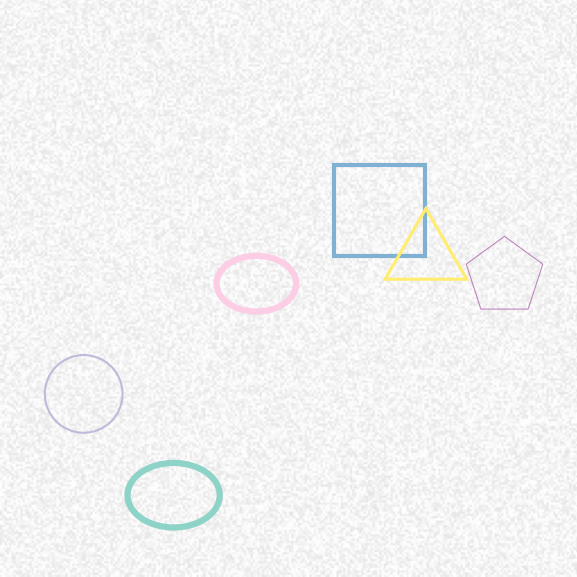[{"shape": "oval", "thickness": 3, "radius": 0.4, "center": [0.301, 0.142]}, {"shape": "circle", "thickness": 1, "radius": 0.34, "center": [0.145, 0.317]}, {"shape": "square", "thickness": 2, "radius": 0.39, "center": [0.657, 0.634]}, {"shape": "oval", "thickness": 3, "radius": 0.34, "center": [0.444, 0.508]}, {"shape": "pentagon", "thickness": 0.5, "radius": 0.35, "center": [0.874, 0.52]}, {"shape": "triangle", "thickness": 1.5, "radius": 0.41, "center": [0.738, 0.556]}]